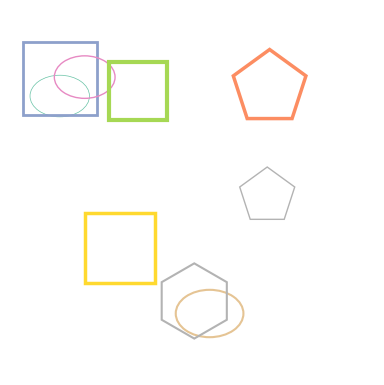[{"shape": "oval", "thickness": 0.5, "radius": 0.39, "center": [0.155, 0.751]}, {"shape": "pentagon", "thickness": 2.5, "radius": 0.5, "center": [0.7, 0.772]}, {"shape": "square", "thickness": 2, "radius": 0.48, "center": [0.156, 0.796]}, {"shape": "oval", "thickness": 1, "radius": 0.39, "center": [0.22, 0.8]}, {"shape": "square", "thickness": 3, "radius": 0.37, "center": [0.358, 0.764]}, {"shape": "square", "thickness": 2.5, "radius": 0.45, "center": [0.312, 0.356]}, {"shape": "oval", "thickness": 1.5, "radius": 0.44, "center": [0.544, 0.186]}, {"shape": "pentagon", "thickness": 1, "radius": 0.38, "center": [0.694, 0.491]}, {"shape": "hexagon", "thickness": 1.5, "radius": 0.49, "center": [0.505, 0.218]}]